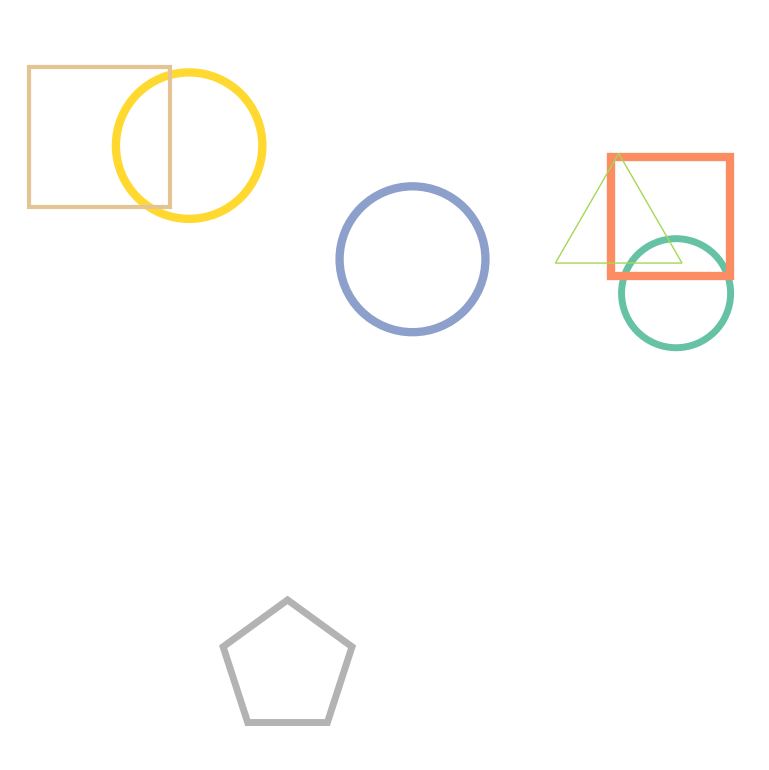[{"shape": "circle", "thickness": 2.5, "radius": 0.35, "center": [0.878, 0.619]}, {"shape": "square", "thickness": 3, "radius": 0.39, "center": [0.87, 0.718]}, {"shape": "circle", "thickness": 3, "radius": 0.47, "center": [0.536, 0.663]}, {"shape": "triangle", "thickness": 0.5, "radius": 0.47, "center": [0.804, 0.706]}, {"shape": "circle", "thickness": 3, "radius": 0.48, "center": [0.246, 0.811]}, {"shape": "square", "thickness": 1.5, "radius": 0.46, "center": [0.129, 0.822]}, {"shape": "pentagon", "thickness": 2.5, "radius": 0.44, "center": [0.373, 0.133]}]